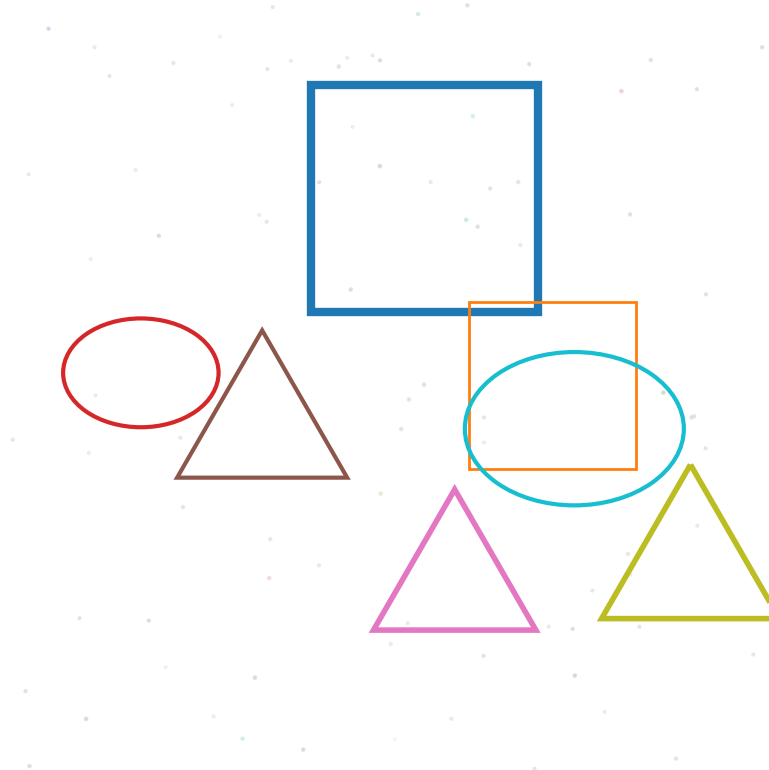[{"shape": "square", "thickness": 3, "radius": 0.74, "center": [0.552, 0.742]}, {"shape": "square", "thickness": 1, "radius": 0.54, "center": [0.717, 0.5]}, {"shape": "oval", "thickness": 1.5, "radius": 0.5, "center": [0.183, 0.516]}, {"shape": "triangle", "thickness": 1.5, "radius": 0.64, "center": [0.34, 0.443]}, {"shape": "triangle", "thickness": 2, "radius": 0.61, "center": [0.59, 0.243]}, {"shape": "triangle", "thickness": 2, "radius": 0.67, "center": [0.897, 0.263]}, {"shape": "oval", "thickness": 1.5, "radius": 0.71, "center": [0.746, 0.443]}]